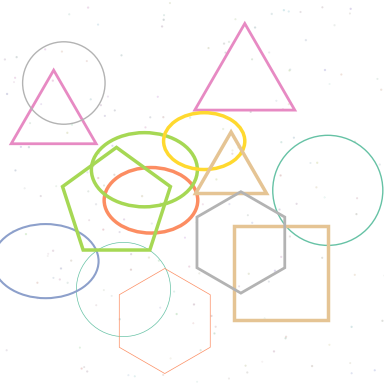[{"shape": "circle", "thickness": 0.5, "radius": 0.61, "center": [0.321, 0.248]}, {"shape": "circle", "thickness": 1, "radius": 0.71, "center": [0.851, 0.506]}, {"shape": "hexagon", "thickness": 0.5, "radius": 0.68, "center": [0.428, 0.166]}, {"shape": "oval", "thickness": 2.5, "radius": 0.61, "center": [0.392, 0.48]}, {"shape": "oval", "thickness": 1.5, "radius": 0.69, "center": [0.119, 0.322]}, {"shape": "triangle", "thickness": 2, "radius": 0.75, "center": [0.636, 0.789]}, {"shape": "triangle", "thickness": 2, "radius": 0.64, "center": [0.139, 0.69]}, {"shape": "pentagon", "thickness": 2.5, "radius": 0.74, "center": [0.303, 0.47]}, {"shape": "oval", "thickness": 2.5, "radius": 0.69, "center": [0.375, 0.559]}, {"shape": "oval", "thickness": 2.5, "radius": 0.53, "center": [0.53, 0.633]}, {"shape": "triangle", "thickness": 2.5, "radius": 0.53, "center": [0.6, 0.551]}, {"shape": "square", "thickness": 2.5, "radius": 0.61, "center": [0.731, 0.291]}, {"shape": "hexagon", "thickness": 2, "radius": 0.66, "center": [0.626, 0.37]}, {"shape": "circle", "thickness": 1, "radius": 0.54, "center": [0.166, 0.784]}]